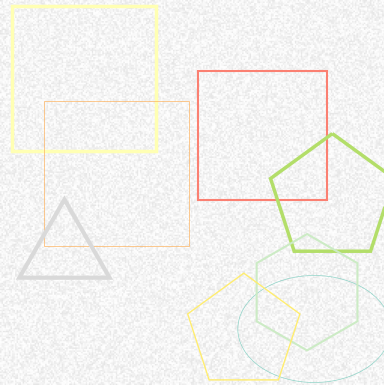[{"shape": "oval", "thickness": 0.5, "radius": 0.99, "center": [0.816, 0.146]}, {"shape": "square", "thickness": 2.5, "radius": 0.94, "center": [0.218, 0.797]}, {"shape": "square", "thickness": 1.5, "radius": 0.83, "center": [0.682, 0.648]}, {"shape": "square", "thickness": 0.5, "radius": 0.94, "center": [0.302, 0.55]}, {"shape": "pentagon", "thickness": 2.5, "radius": 0.84, "center": [0.863, 0.484]}, {"shape": "triangle", "thickness": 3, "radius": 0.68, "center": [0.167, 0.346]}, {"shape": "hexagon", "thickness": 1.5, "radius": 0.76, "center": [0.798, 0.241]}, {"shape": "pentagon", "thickness": 1, "radius": 0.77, "center": [0.633, 0.137]}]